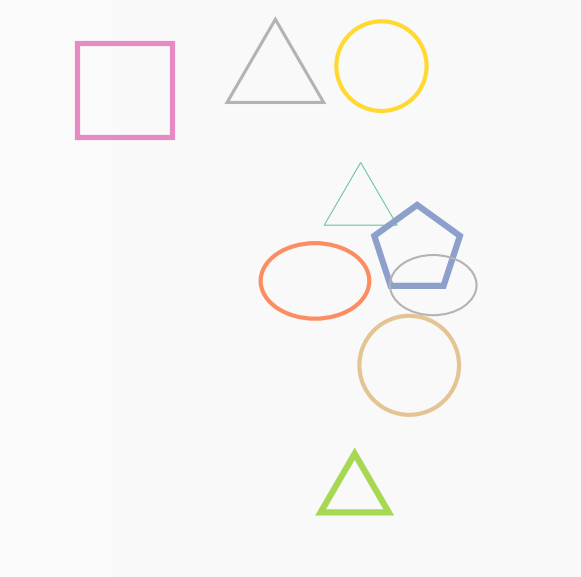[{"shape": "triangle", "thickness": 0.5, "radius": 0.36, "center": [0.62, 0.645]}, {"shape": "oval", "thickness": 2, "radius": 0.47, "center": [0.542, 0.513]}, {"shape": "pentagon", "thickness": 3, "radius": 0.39, "center": [0.718, 0.567]}, {"shape": "square", "thickness": 2.5, "radius": 0.41, "center": [0.214, 0.843]}, {"shape": "triangle", "thickness": 3, "radius": 0.34, "center": [0.61, 0.146]}, {"shape": "circle", "thickness": 2, "radius": 0.39, "center": [0.656, 0.885]}, {"shape": "circle", "thickness": 2, "radius": 0.43, "center": [0.704, 0.367]}, {"shape": "triangle", "thickness": 1.5, "radius": 0.48, "center": [0.474, 0.87]}, {"shape": "oval", "thickness": 1, "radius": 0.37, "center": [0.745, 0.505]}]